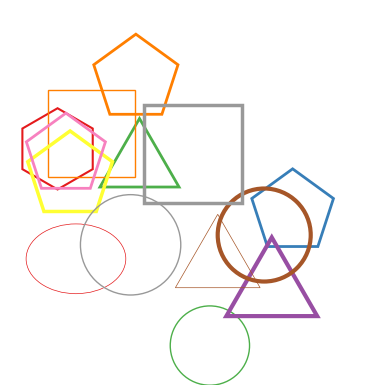[{"shape": "hexagon", "thickness": 1.5, "radius": 0.53, "center": [0.15, 0.613]}, {"shape": "oval", "thickness": 0.5, "radius": 0.65, "center": [0.197, 0.328]}, {"shape": "pentagon", "thickness": 2, "radius": 0.56, "center": [0.76, 0.45]}, {"shape": "circle", "thickness": 1, "radius": 0.51, "center": [0.545, 0.102]}, {"shape": "triangle", "thickness": 2, "radius": 0.59, "center": [0.362, 0.574]}, {"shape": "triangle", "thickness": 3, "radius": 0.68, "center": [0.706, 0.247]}, {"shape": "pentagon", "thickness": 2, "radius": 0.58, "center": [0.353, 0.796]}, {"shape": "square", "thickness": 1, "radius": 0.57, "center": [0.237, 0.653]}, {"shape": "pentagon", "thickness": 2.5, "radius": 0.58, "center": [0.182, 0.544]}, {"shape": "circle", "thickness": 3, "radius": 0.6, "center": [0.686, 0.39]}, {"shape": "triangle", "thickness": 0.5, "radius": 0.64, "center": [0.566, 0.316]}, {"shape": "pentagon", "thickness": 2, "radius": 0.54, "center": [0.171, 0.598]}, {"shape": "square", "thickness": 2.5, "radius": 0.64, "center": [0.501, 0.6]}, {"shape": "circle", "thickness": 1, "radius": 0.65, "center": [0.339, 0.364]}]